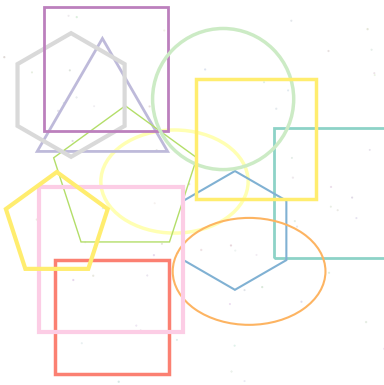[{"shape": "square", "thickness": 2, "radius": 0.84, "center": [0.88, 0.499]}, {"shape": "oval", "thickness": 2.5, "radius": 0.96, "center": [0.453, 0.528]}, {"shape": "triangle", "thickness": 2, "radius": 0.98, "center": [0.266, 0.704]}, {"shape": "square", "thickness": 2.5, "radius": 0.74, "center": [0.29, 0.178]}, {"shape": "hexagon", "thickness": 1.5, "radius": 0.77, "center": [0.61, 0.402]}, {"shape": "oval", "thickness": 1.5, "radius": 0.99, "center": [0.647, 0.295]}, {"shape": "pentagon", "thickness": 1, "radius": 0.98, "center": [0.325, 0.53]}, {"shape": "square", "thickness": 3, "radius": 0.94, "center": [0.288, 0.326]}, {"shape": "hexagon", "thickness": 3, "radius": 0.8, "center": [0.185, 0.753]}, {"shape": "square", "thickness": 2, "radius": 0.8, "center": [0.275, 0.822]}, {"shape": "circle", "thickness": 2.5, "radius": 0.92, "center": [0.58, 0.743]}, {"shape": "square", "thickness": 2.5, "radius": 0.78, "center": [0.665, 0.639]}, {"shape": "pentagon", "thickness": 3, "radius": 0.7, "center": [0.148, 0.414]}]